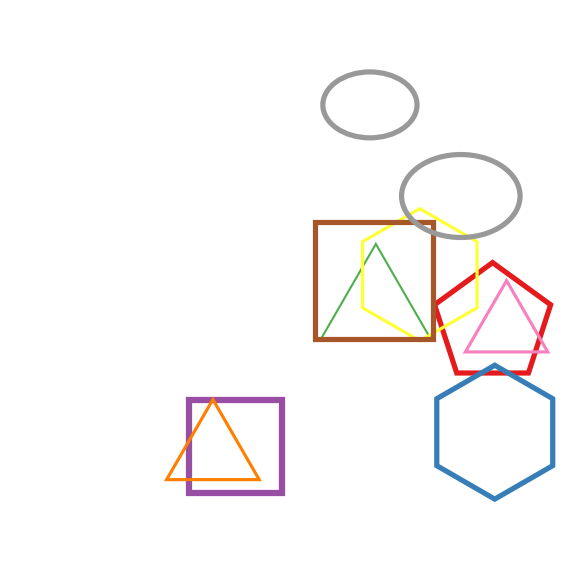[{"shape": "pentagon", "thickness": 2.5, "radius": 0.53, "center": [0.853, 0.439]}, {"shape": "hexagon", "thickness": 2.5, "radius": 0.58, "center": [0.857, 0.251]}, {"shape": "triangle", "thickness": 1, "radius": 0.55, "center": [0.651, 0.467]}, {"shape": "square", "thickness": 3, "radius": 0.4, "center": [0.407, 0.226]}, {"shape": "triangle", "thickness": 1.5, "radius": 0.46, "center": [0.369, 0.215]}, {"shape": "hexagon", "thickness": 1.5, "radius": 0.57, "center": [0.727, 0.523]}, {"shape": "square", "thickness": 2.5, "radius": 0.51, "center": [0.648, 0.513]}, {"shape": "triangle", "thickness": 1.5, "radius": 0.41, "center": [0.877, 0.431]}, {"shape": "oval", "thickness": 2.5, "radius": 0.41, "center": [0.641, 0.818]}, {"shape": "oval", "thickness": 2.5, "radius": 0.51, "center": [0.798, 0.66]}]